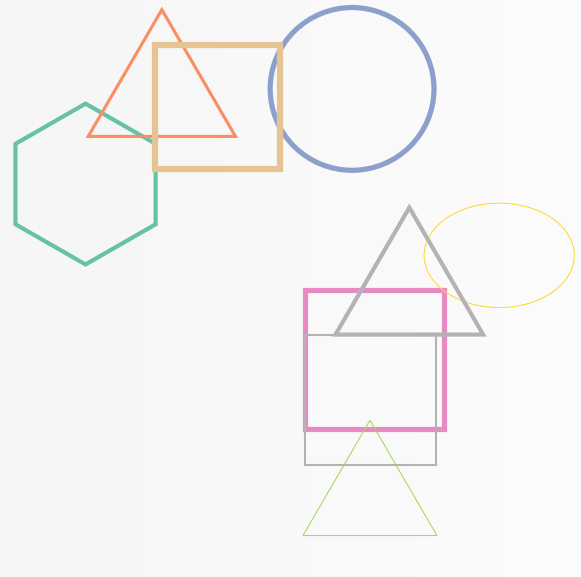[{"shape": "hexagon", "thickness": 2, "radius": 0.7, "center": [0.147, 0.68]}, {"shape": "triangle", "thickness": 1.5, "radius": 0.73, "center": [0.278, 0.836]}, {"shape": "circle", "thickness": 2.5, "radius": 0.7, "center": [0.606, 0.845]}, {"shape": "square", "thickness": 2.5, "radius": 0.6, "center": [0.644, 0.377]}, {"shape": "triangle", "thickness": 0.5, "radius": 0.67, "center": [0.637, 0.138]}, {"shape": "oval", "thickness": 0.5, "radius": 0.65, "center": [0.859, 0.557]}, {"shape": "square", "thickness": 3, "radius": 0.54, "center": [0.374, 0.814]}, {"shape": "square", "thickness": 1, "radius": 0.57, "center": [0.638, 0.306]}, {"shape": "triangle", "thickness": 2, "radius": 0.73, "center": [0.704, 0.493]}]